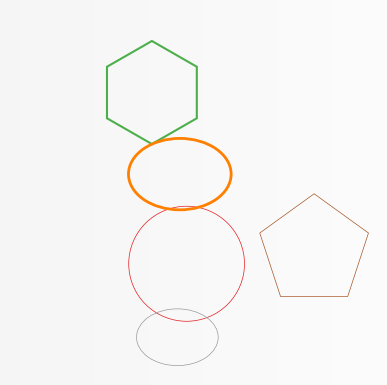[{"shape": "circle", "thickness": 0.5, "radius": 0.75, "center": [0.482, 0.315]}, {"shape": "hexagon", "thickness": 1.5, "radius": 0.67, "center": [0.392, 0.76]}, {"shape": "oval", "thickness": 2, "radius": 0.66, "center": [0.464, 0.548]}, {"shape": "pentagon", "thickness": 0.5, "radius": 0.74, "center": [0.811, 0.349]}, {"shape": "oval", "thickness": 0.5, "radius": 0.53, "center": [0.458, 0.124]}]